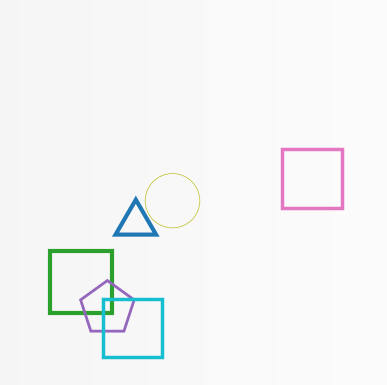[{"shape": "triangle", "thickness": 3, "radius": 0.3, "center": [0.35, 0.421]}, {"shape": "square", "thickness": 3, "radius": 0.4, "center": [0.21, 0.267]}, {"shape": "pentagon", "thickness": 2, "radius": 0.36, "center": [0.277, 0.199]}, {"shape": "square", "thickness": 2.5, "radius": 0.39, "center": [0.806, 0.537]}, {"shape": "circle", "thickness": 0.5, "radius": 0.35, "center": [0.445, 0.479]}, {"shape": "square", "thickness": 2.5, "radius": 0.38, "center": [0.342, 0.148]}]